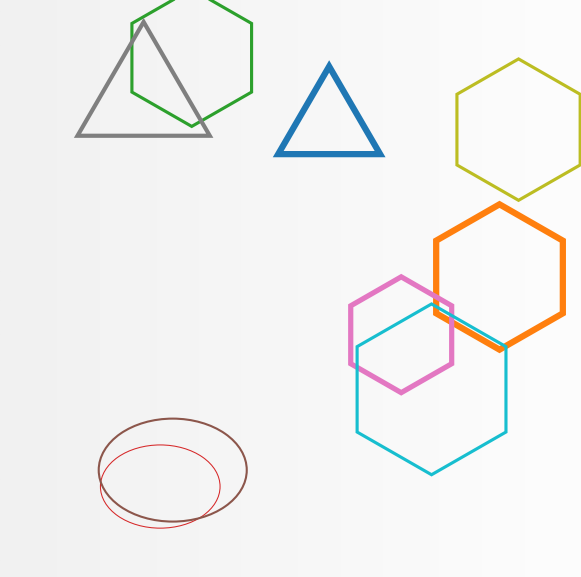[{"shape": "triangle", "thickness": 3, "radius": 0.51, "center": [0.566, 0.783]}, {"shape": "hexagon", "thickness": 3, "radius": 0.63, "center": [0.859, 0.52]}, {"shape": "hexagon", "thickness": 1.5, "radius": 0.59, "center": [0.33, 0.899]}, {"shape": "oval", "thickness": 0.5, "radius": 0.51, "center": [0.276, 0.157]}, {"shape": "oval", "thickness": 1, "radius": 0.64, "center": [0.297, 0.185]}, {"shape": "hexagon", "thickness": 2.5, "radius": 0.5, "center": [0.69, 0.419]}, {"shape": "triangle", "thickness": 2, "radius": 0.66, "center": [0.247, 0.83]}, {"shape": "hexagon", "thickness": 1.5, "radius": 0.61, "center": [0.892, 0.775]}, {"shape": "hexagon", "thickness": 1.5, "radius": 0.74, "center": [0.742, 0.325]}]